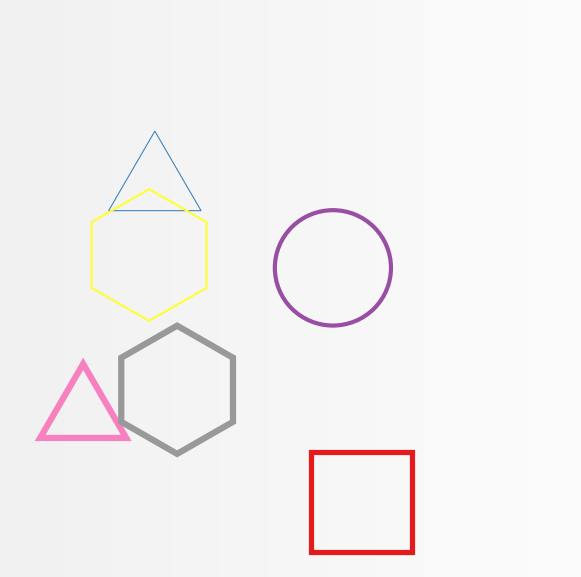[{"shape": "square", "thickness": 2.5, "radius": 0.43, "center": [0.622, 0.13]}, {"shape": "triangle", "thickness": 0.5, "radius": 0.46, "center": [0.266, 0.68]}, {"shape": "circle", "thickness": 2, "radius": 0.5, "center": [0.573, 0.535]}, {"shape": "hexagon", "thickness": 1, "radius": 0.57, "center": [0.257, 0.558]}, {"shape": "triangle", "thickness": 3, "radius": 0.43, "center": [0.143, 0.284]}, {"shape": "hexagon", "thickness": 3, "radius": 0.55, "center": [0.305, 0.324]}]